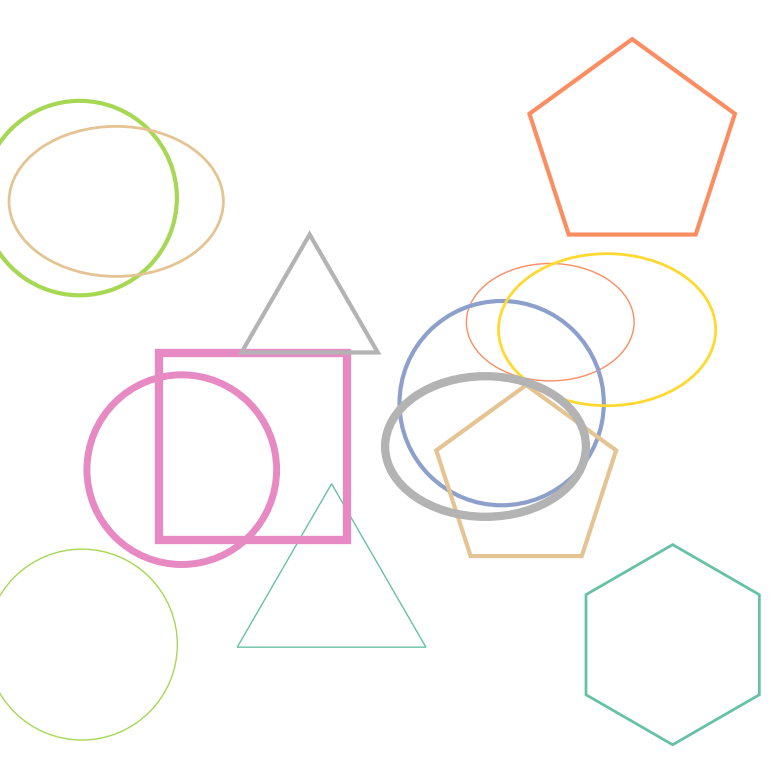[{"shape": "hexagon", "thickness": 1, "radius": 0.65, "center": [0.874, 0.163]}, {"shape": "triangle", "thickness": 0.5, "radius": 0.71, "center": [0.431, 0.23]}, {"shape": "oval", "thickness": 0.5, "radius": 0.54, "center": [0.715, 0.582]}, {"shape": "pentagon", "thickness": 1.5, "radius": 0.7, "center": [0.821, 0.809]}, {"shape": "circle", "thickness": 1.5, "radius": 0.66, "center": [0.651, 0.476]}, {"shape": "circle", "thickness": 2.5, "radius": 0.62, "center": [0.236, 0.39]}, {"shape": "square", "thickness": 3, "radius": 0.61, "center": [0.328, 0.42]}, {"shape": "circle", "thickness": 0.5, "radius": 0.62, "center": [0.106, 0.163]}, {"shape": "circle", "thickness": 1.5, "radius": 0.63, "center": [0.103, 0.743]}, {"shape": "oval", "thickness": 1, "radius": 0.71, "center": [0.788, 0.572]}, {"shape": "oval", "thickness": 1, "radius": 0.7, "center": [0.151, 0.738]}, {"shape": "pentagon", "thickness": 1.5, "radius": 0.61, "center": [0.683, 0.377]}, {"shape": "triangle", "thickness": 1.5, "radius": 0.51, "center": [0.402, 0.593]}, {"shape": "oval", "thickness": 3, "radius": 0.65, "center": [0.631, 0.42]}]